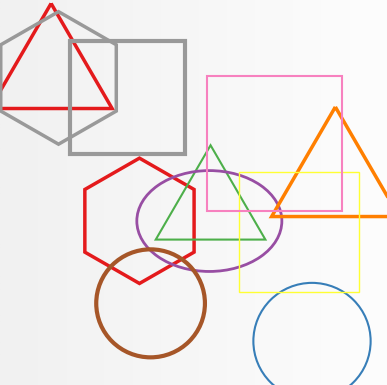[{"shape": "triangle", "thickness": 2.5, "radius": 0.91, "center": [0.132, 0.809]}, {"shape": "hexagon", "thickness": 2.5, "radius": 0.81, "center": [0.36, 0.426]}, {"shape": "circle", "thickness": 1.5, "radius": 0.76, "center": [0.805, 0.114]}, {"shape": "triangle", "thickness": 1.5, "radius": 0.82, "center": [0.543, 0.459]}, {"shape": "oval", "thickness": 2, "radius": 0.94, "center": [0.54, 0.426]}, {"shape": "triangle", "thickness": 2.5, "radius": 0.95, "center": [0.865, 0.532]}, {"shape": "square", "thickness": 1, "radius": 0.78, "center": [0.772, 0.398]}, {"shape": "circle", "thickness": 3, "radius": 0.7, "center": [0.389, 0.212]}, {"shape": "square", "thickness": 1.5, "radius": 0.87, "center": [0.708, 0.627]}, {"shape": "square", "thickness": 3, "radius": 0.74, "center": [0.329, 0.747]}, {"shape": "hexagon", "thickness": 2.5, "radius": 0.86, "center": [0.151, 0.798]}]